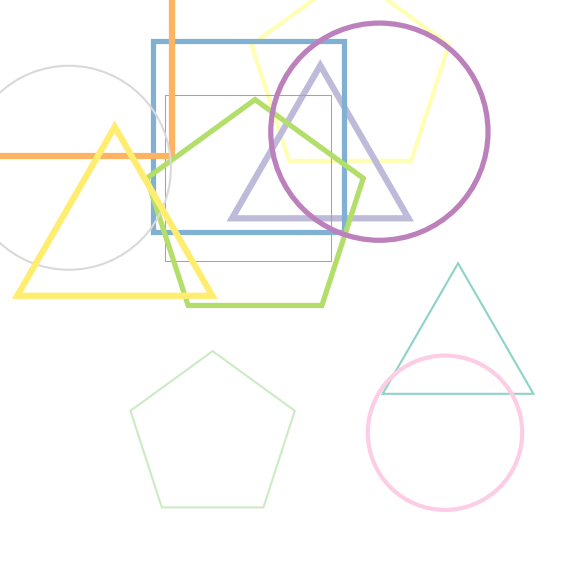[{"shape": "triangle", "thickness": 1, "radius": 0.75, "center": [0.793, 0.393]}, {"shape": "pentagon", "thickness": 2, "radius": 0.9, "center": [0.606, 0.866]}, {"shape": "triangle", "thickness": 3, "radius": 0.88, "center": [0.555, 0.709]}, {"shape": "square", "thickness": 0.5, "radius": 0.72, "center": [0.43, 0.69]}, {"shape": "square", "thickness": 2.5, "radius": 0.83, "center": [0.43, 0.763]}, {"shape": "square", "thickness": 3, "radius": 0.78, "center": [0.142, 0.884]}, {"shape": "pentagon", "thickness": 2.5, "radius": 0.99, "center": [0.442, 0.63]}, {"shape": "circle", "thickness": 2, "radius": 0.67, "center": [0.771, 0.25]}, {"shape": "circle", "thickness": 1, "radius": 0.88, "center": [0.119, 0.709]}, {"shape": "circle", "thickness": 2.5, "radius": 0.94, "center": [0.657, 0.771]}, {"shape": "pentagon", "thickness": 1, "radius": 0.75, "center": [0.368, 0.242]}, {"shape": "triangle", "thickness": 3, "radius": 0.98, "center": [0.199, 0.585]}]